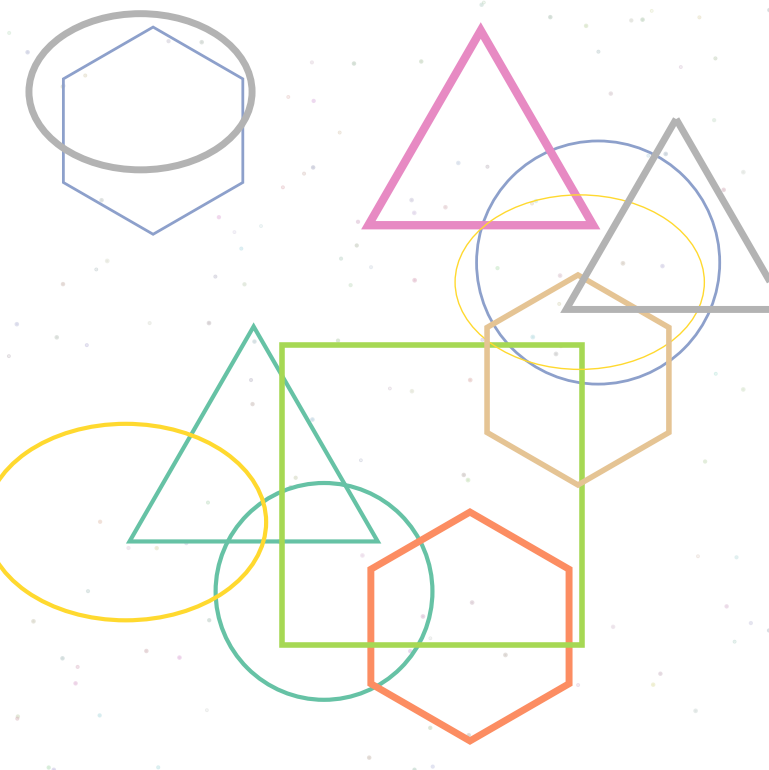[{"shape": "triangle", "thickness": 1.5, "radius": 0.93, "center": [0.329, 0.39]}, {"shape": "circle", "thickness": 1.5, "radius": 0.7, "center": [0.421, 0.232]}, {"shape": "hexagon", "thickness": 2.5, "radius": 0.74, "center": [0.61, 0.186]}, {"shape": "circle", "thickness": 1, "radius": 0.79, "center": [0.777, 0.659]}, {"shape": "hexagon", "thickness": 1, "radius": 0.67, "center": [0.199, 0.83]}, {"shape": "triangle", "thickness": 3, "radius": 0.84, "center": [0.624, 0.792]}, {"shape": "square", "thickness": 2, "radius": 0.97, "center": [0.561, 0.358]}, {"shape": "oval", "thickness": 0.5, "radius": 0.81, "center": [0.753, 0.634]}, {"shape": "oval", "thickness": 1.5, "radius": 0.91, "center": [0.163, 0.322]}, {"shape": "hexagon", "thickness": 2, "radius": 0.68, "center": [0.751, 0.507]}, {"shape": "oval", "thickness": 2.5, "radius": 0.72, "center": [0.182, 0.881]}, {"shape": "triangle", "thickness": 2.5, "radius": 0.82, "center": [0.878, 0.681]}]